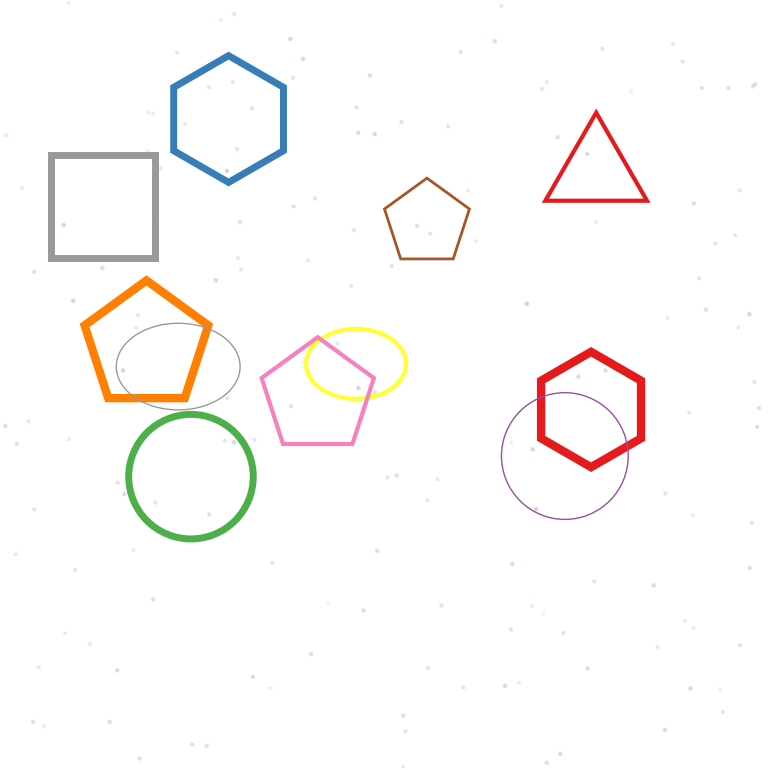[{"shape": "triangle", "thickness": 1.5, "radius": 0.38, "center": [0.774, 0.777]}, {"shape": "hexagon", "thickness": 3, "radius": 0.37, "center": [0.768, 0.468]}, {"shape": "hexagon", "thickness": 2.5, "radius": 0.41, "center": [0.297, 0.845]}, {"shape": "circle", "thickness": 2.5, "radius": 0.4, "center": [0.248, 0.381]}, {"shape": "circle", "thickness": 0.5, "radius": 0.41, "center": [0.734, 0.408]}, {"shape": "pentagon", "thickness": 3, "radius": 0.42, "center": [0.19, 0.551]}, {"shape": "oval", "thickness": 1.5, "radius": 0.32, "center": [0.462, 0.527]}, {"shape": "pentagon", "thickness": 1, "radius": 0.29, "center": [0.554, 0.711]}, {"shape": "pentagon", "thickness": 1.5, "radius": 0.38, "center": [0.413, 0.485]}, {"shape": "square", "thickness": 2.5, "radius": 0.34, "center": [0.134, 0.731]}, {"shape": "oval", "thickness": 0.5, "radius": 0.4, "center": [0.231, 0.524]}]